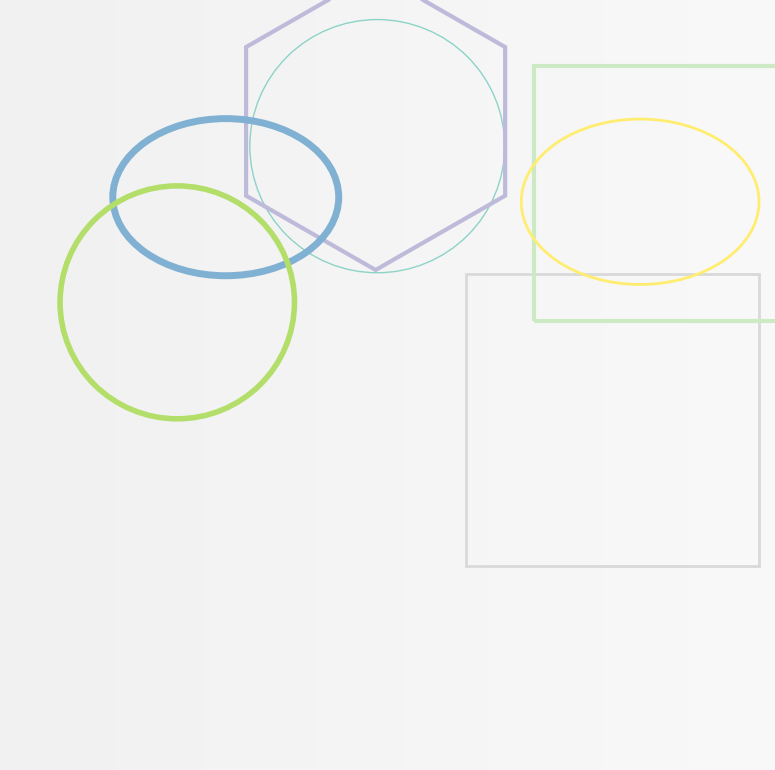[{"shape": "circle", "thickness": 0.5, "radius": 0.82, "center": [0.487, 0.81]}, {"shape": "hexagon", "thickness": 1.5, "radius": 0.96, "center": [0.485, 0.842]}, {"shape": "oval", "thickness": 2.5, "radius": 0.73, "center": [0.291, 0.744]}, {"shape": "circle", "thickness": 2, "radius": 0.76, "center": [0.229, 0.607]}, {"shape": "square", "thickness": 1, "radius": 0.95, "center": [0.79, 0.455]}, {"shape": "square", "thickness": 1.5, "radius": 0.83, "center": [0.855, 0.748]}, {"shape": "oval", "thickness": 1, "radius": 0.77, "center": [0.826, 0.738]}]